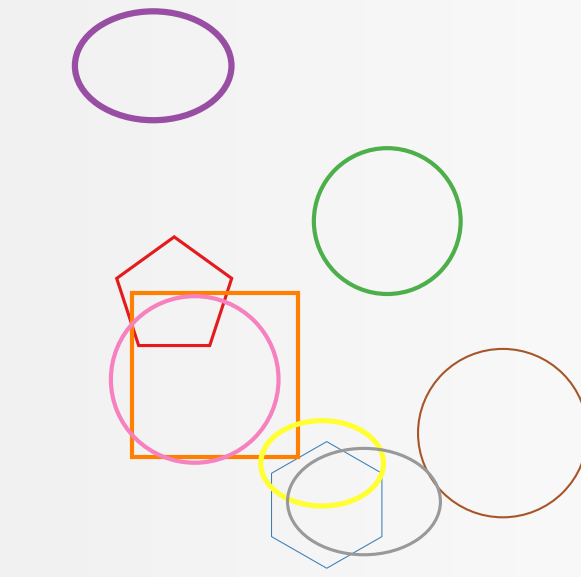[{"shape": "pentagon", "thickness": 1.5, "radius": 0.52, "center": [0.3, 0.485]}, {"shape": "hexagon", "thickness": 0.5, "radius": 0.55, "center": [0.562, 0.125]}, {"shape": "circle", "thickness": 2, "radius": 0.63, "center": [0.666, 0.616]}, {"shape": "oval", "thickness": 3, "radius": 0.67, "center": [0.264, 0.885]}, {"shape": "square", "thickness": 2, "radius": 0.71, "center": [0.37, 0.35]}, {"shape": "oval", "thickness": 2.5, "radius": 0.53, "center": [0.554, 0.197]}, {"shape": "circle", "thickness": 1, "radius": 0.73, "center": [0.865, 0.249]}, {"shape": "circle", "thickness": 2, "radius": 0.72, "center": [0.335, 0.342]}, {"shape": "oval", "thickness": 1.5, "radius": 0.66, "center": [0.626, 0.131]}]